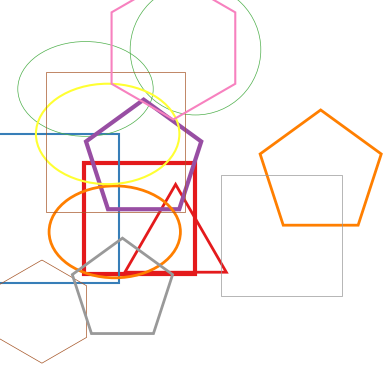[{"shape": "triangle", "thickness": 2, "radius": 0.76, "center": [0.456, 0.369]}, {"shape": "square", "thickness": 3, "radius": 0.72, "center": [0.361, 0.433]}, {"shape": "square", "thickness": 1.5, "radius": 0.97, "center": [0.115, 0.458]}, {"shape": "oval", "thickness": 0.5, "radius": 0.88, "center": [0.222, 0.769]}, {"shape": "circle", "thickness": 0.5, "radius": 0.85, "center": [0.508, 0.871]}, {"shape": "pentagon", "thickness": 3, "radius": 0.79, "center": [0.373, 0.584]}, {"shape": "oval", "thickness": 2, "radius": 0.85, "center": [0.298, 0.398]}, {"shape": "pentagon", "thickness": 2, "radius": 0.83, "center": [0.833, 0.549]}, {"shape": "oval", "thickness": 1.5, "radius": 0.93, "center": [0.28, 0.652]}, {"shape": "square", "thickness": 0.5, "radius": 0.9, "center": [0.3, 0.631]}, {"shape": "hexagon", "thickness": 0.5, "radius": 0.67, "center": [0.109, 0.191]}, {"shape": "hexagon", "thickness": 1.5, "radius": 0.93, "center": [0.45, 0.875]}, {"shape": "pentagon", "thickness": 2, "radius": 0.68, "center": [0.318, 0.244]}, {"shape": "square", "thickness": 0.5, "radius": 0.79, "center": [0.73, 0.387]}]